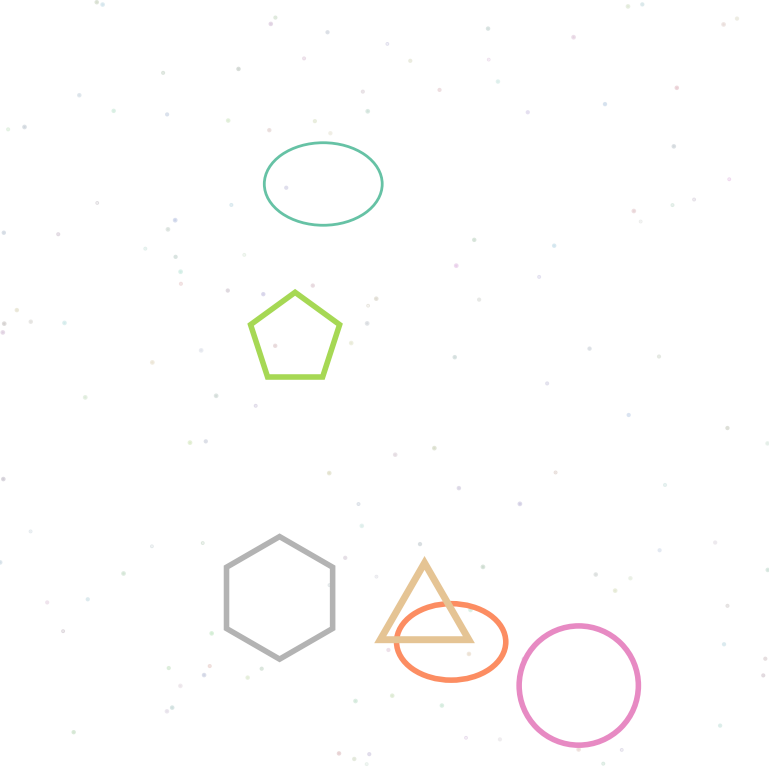[{"shape": "oval", "thickness": 1, "radius": 0.38, "center": [0.42, 0.761]}, {"shape": "oval", "thickness": 2, "radius": 0.35, "center": [0.586, 0.166]}, {"shape": "circle", "thickness": 2, "radius": 0.39, "center": [0.752, 0.11]}, {"shape": "pentagon", "thickness": 2, "radius": 0.3, "center": [0.383, 0.56]}, {"shape": "triangle", "thickness": 2.5, "radius": 0.33, "center": [0.551, 0.202]}, {"shape": "hexagon", "thickness": 2, "radius": 0.4, "center": [0.363, 0.224]}]